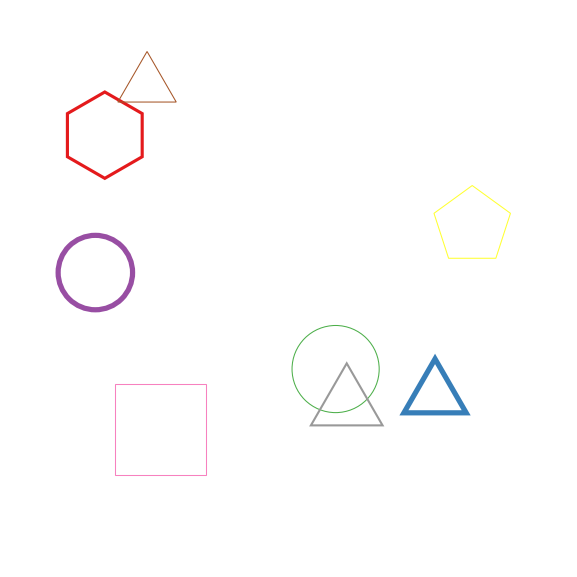[{"shape": "hexagon", "thickness": 1.5, "radius": 0.37, "center": [0.181, 0.765]}, {"shape": "triangle", "thickness": 2.5, "radius": 0.31, "center": [0.753, 0.315]}, {"shape": "circle", "thickness": 0.5, "radius": 0.38, "center": [0.581, 0.36]}, {"shape": "circle", "thickness": 2.5, "radius": 0.32, "center": [0.165, 0.527]}, {"shape": "pentagon", "thickness": 0.5, "radius": 0.35, "center": [0.818, 0.608]}, {"shape": "triangle", "thickness": 0.5, "radius": 0.29, "center": [0.255, 0.852]}, {"shape": "square", "thickness": 0.5, "radius": 0.39, "center": [0.278, 0.256]}, {"shape": "triangle", "thickness": 1, "radius": 0.36, "center": [0.6, 0.298]}]